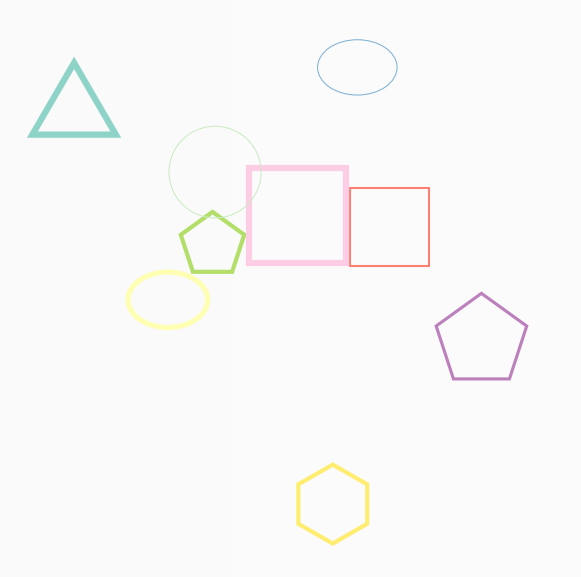[{"shape": "triangle", "thickness": 3, "radius": 0.41, "center": [0.127, 0.807]}, {"shape": "oval", "thickness": 2.5, "radius": 0.34, "center": [0.289, 0.48]}, {"shape": "square", "thickness": 1, "radius": 0.34, "center": [0.67, 0.605]}, {"shape": "oval", "thickness": 0.5, "radius": 0.34, "center": [0.615, 0.882]}, {"shape": "pentagon", "thickness": 2, "radius": 0.29, "center": [0.366, 0.575]}, {"shape": "square", "thickness": 3, "radius": 0.41, "center": [0.512, 0.626]}, {"shape": "pentagon", "thickness": 1.5, "radius": 0.41, "center": [0.828, 0.409]}, {"shape": "circle", "thickness": 0.5, "radius": 0.4, "center": [0.37, 0.701]}, {"shape": "hexagon", "thickness": 2, "radius": 0.34, "center": [0.573, 0.126]}]